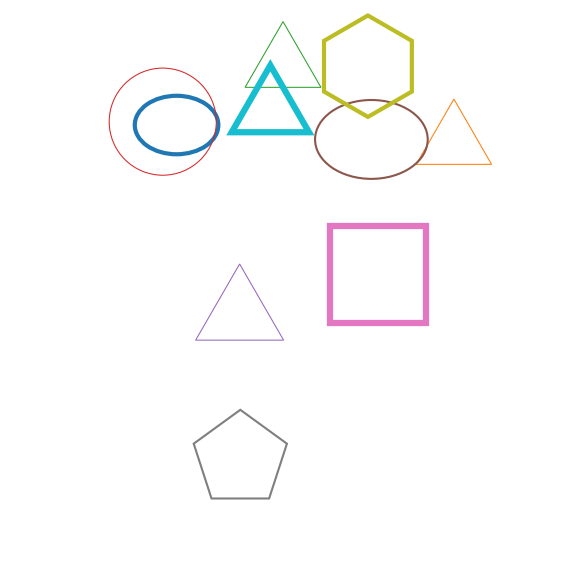[{"shape": "oval", "thickness": 2, "radius": 0.36, "center": [0.306, 0.783]}, {"shape": "triangle", "thickness": 0.5, "radius": 0.38, "center": [0.786, 0.752]}, {"shape": "triangle", "thickness": 0.5, "radius": 0.38, "center": [0.49, 0.886]}, {"shape": "circle", "thickness": 0.5, "radius": 0.46, "center": [0.282, 0.788]}, {"shape": "triangle", "thickness": 0.5, "radius": 0.44, "center": [0.415, 0.454]}, {"shape": "oval", "thickness": 1, "radius": 0.49, "center": [0.643, 0.758]}, {"shape": "square", "thickness": 3, "radius": 0.42, "center": [0.655, 0.523]}, {"shape": "pentagon", "thickness": 1, "radius": 0.42, "center": [0.416, 0.205]}, {"shape": "hexagon", "thickness": 2, "radius": 0.44, "center": [0.637, 0.884]}, {"shape": "triangle", "thickness": 3, "radius": 0.39, "center": [0.468, 0.809]}]